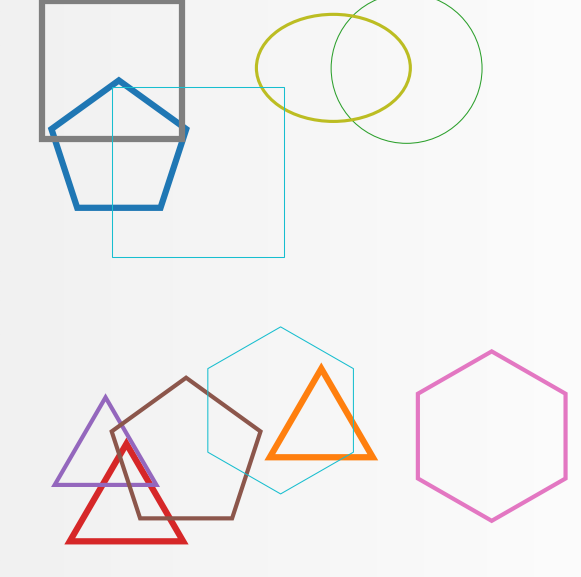[{"shape": "pentagon", "thickness": 3, "radius": 0.61, "center": [0.204, 0.738]}, {"shape": "triangle", "thickness": 3, "radius": 0.51, "center": [0.553, 0.258]}, {"shape": "circle", "thickness": 0.5, "radius": 0.65, "center": [0.7, 0.881]}, {"shape": "triangle", "thickness": 3, "radius": 0.56, "center": [0.218, 0.118]}, {"shape": "triangle", "thickness": 2, "radius": 0.51, "center": [0.182, 0.21]}, {"shape": "pentagon", "thickness": 2, "radius": 0.67, "center": [0.32, 0.21]}, {"shape": "hexagon", "thickness": 2, "radius": 0.73, "center": [0.846, 0.244]}, {"shape": "square", "thickness": 3, "radius": 0.6, "center": [0.193, 0.878]}, {"shape": "oval", "thickness": 1.5, "radius": 0.66, "center": [0.574, 0.882]}, {"shape": "hexagon", "thickness": 0.5, "radius": 0.72, "center": [0.483, 0.288]}, {"shape": "square", "thickness": 0.5, "radius": 0.74, "center": [0.341, 0.702]}]